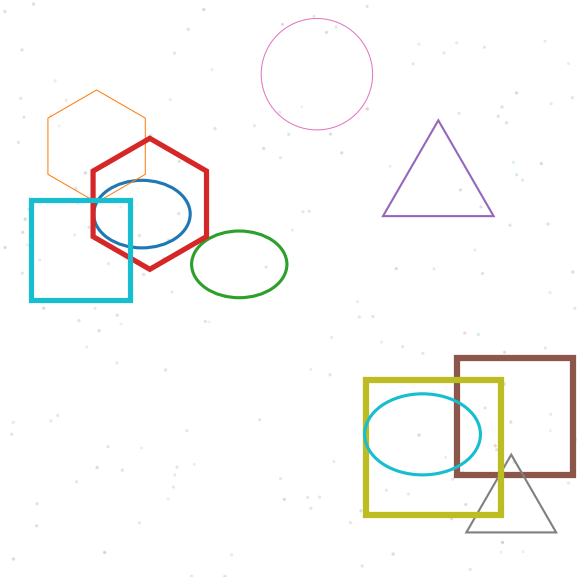[{"shape": "oval", "thickness": 1.5, "radius": 0.42, "center": [0.246, 0.628]}, {"shape": "hexagon", "thickness": 0.5, "radius": 0.49, "center": [0.167, 0.746]}, {"shape": "oval", "thickness": 1.5, "radius": 0.41, "center": [0.414, 0.541]}, {"shape": "hexagon", "thickness": 2.5, "radius": 0.57, "center": [0.259, 0.646]}, {"shape": "triangle", "thickness": 1, "radius": 0.55, "center": [0.759, 0.68]}, {"shape": "square", "thickness": 3, "radius": 0.5, "center": [0.892, 0.278]}, {"shape": "circle", "thickness": 0.5, "radius": 0.48, "center": [0.549, 0.871]}, {"shape": "triangle", "thickness": 1, "radius": 0.45, "center": [0.885, 0.122]}, {"shape": "square", "thickness": 3, "radius": 0.58, "center": [0.75, 0.224]}, {"shape": "square", "thickness": 2.5, "radius": 0.43, "center": [0.139, 0.566]}, {"shape": "oval", "thickness": 1.5, "radius": 0.5, "center": [0.732, 0.247]}]